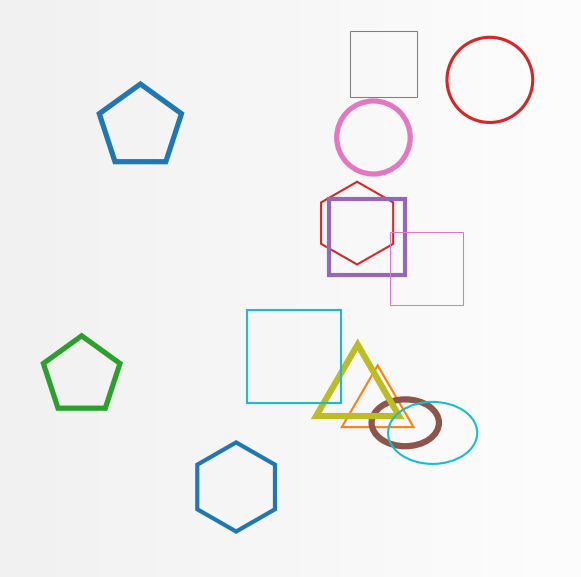[{"shape": "hexagon", "thickness": 2, "radius": 0.39, "center": [0.406, 0.156]}, {"shape": "pentagon", "thickness": 2.5, "radius": 0.37, "center": [0.242, 0.779]}, {"shape": "triangle", "thickness": 1, "radius": 0.36, "center": [0.65, 0.295]}, {"shape": "pentagon", "thickness": 2.5, "radius": 0.35, "center": [0.14, 0.348]}, {"shape": "hexagon", "thickness": 1, "radius": 0.36, "center": [0.614, 0.613]}, {"shape": "circle", "thickness": 1.5, "radius": 0.37, "center": [0.843, 0.861]}, {"shape": "square", "thickness": 2, "radius": 0.33, "center": [0.632, 0.588]}, {"shape": "oval", "thickness": 3, "radius": 0.29, "center": [0.697, 0.267]}, {"shape": "square", "thickness": 0.5, "radius": 0.32, "center": [0.734, 0.535]}, {"shape": "circle", "thickness": 2.5, "radius": 0.32, "center": [0.643, 0.761]}, {"shape": "square", "thickness": 0.5, "radius": 0.29, "center": [0.66, 0.888]}, {"shape": "triangle", "thickness": 3, "radius": 0.41, "center": [0.615, 0.32]}, {"shape": "oval", "thickness": 1, "radius": 0.38, "center": [0.744, 0.25]}, {"shape": "square", "thickness": 1, "radius": 0.4, "center": [0.506, 0.382]}]